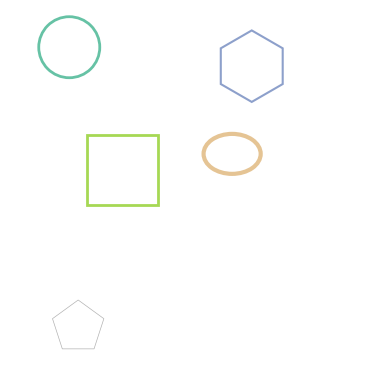[{"shape": "circle", "thickness": 2, "radius": 0.4, "center": [0.18, 0.877]}, {"shape": "hexagon", "thickness": 1.5, "radius": 0.46, "center": [0.654, 0.828]}, {"shape": "square", "thickness": 2, "radius": 0.46, "center": [0.318, 0.558]}, {"shape": "oval", "thickness": 3, "radius": 0.37, "center": [0.603, 0.6]}, {"shape": "pentagon", "thickness": 0.5, "radius": 0.35, "center": [0.203, 0.151]}]